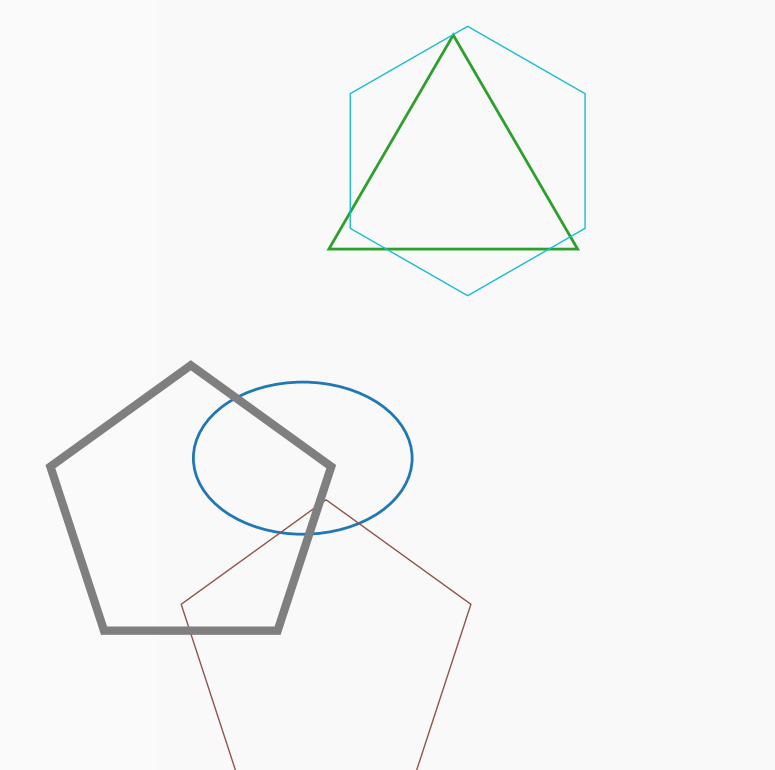[{"shape": "oval", "thickness": 1, "radius": 0.71, "center": [0.391, 0.405]}, {"shape": "triangle", "thickness": 1, "radius": 0.93, "center": [0.585, 0.769]}, {"shape": "pentagon", "thickness": 0.5, "radius": 0.98, "center": [0.421, 0.154]}, {"shape": "pentagon", "thickness": 3, "radius": 0.95, "center": [0.246, 0.335]}, {"shape": "hexagon", "thickness": 0.5, "radius": 0.87, "center": [0.603, 0.791]}]